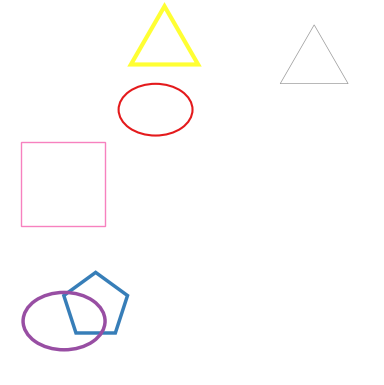[{"shape": "oval", "thickness": 1.5, "radius": 0.48, "center": [0.404, 0.715]}, {"shape": "pentagon", "thickness": 2.5, "radius": 0.43, "center": [0.248, 0.205]}, {"shape": "oval", "thickness": 2.5, "radius": 0.53, "center": [0.166, 0.166]}, {"shape": "triangle", "thickness": 3, "radius": 0.5, "center": [0.427, 0.883]}, {"shape": "square", "thickness": 1, "radius": 0.55, "center": [0.164, 0.521]}, {"shape": "triangle", "thickness": 0.5, "radius": 0.51, "center": [0.816, 0.834]}]